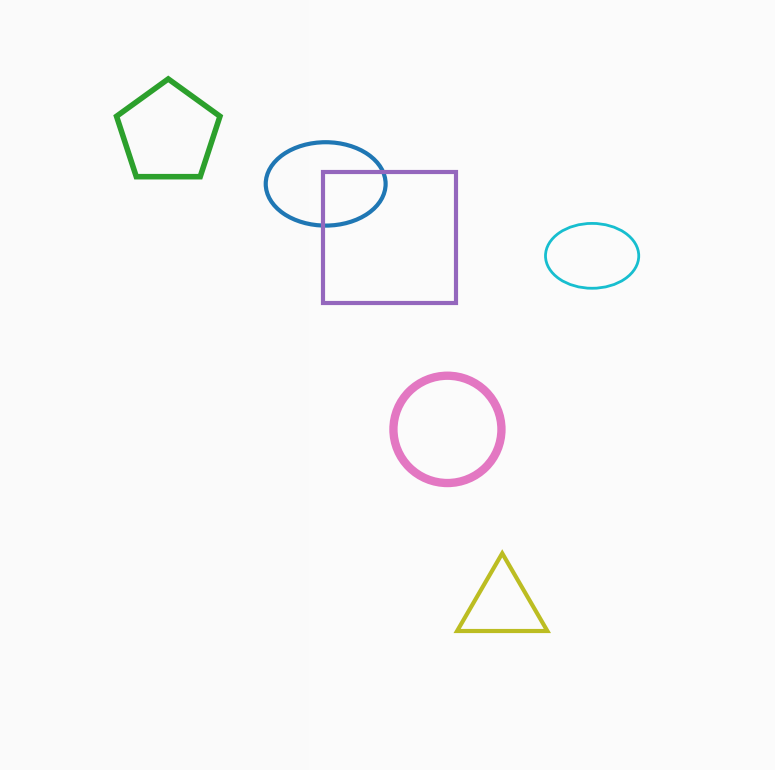[{"shape": "oval", "thickness": 1.5, "radius": 0.39, "center": [0.42, 0.761]}, {"shape": "pentagon", "thickness": 2, "radius": 0.35, "center": [0.217, 0.827]}, {"shape": "square", "thickness": 1.5, "radius": 0.43, "center": [0.502, 0.692]}, {"shape": "circle", "thickness": 3, "radius": 0.35, "center": [0.577, 0.442]}, {"shape": "triangle", "thickness": 1.5, "radius": 0.34, "center": [0.648, 0.214]}, {"shape": "oval", "thickness": 1, "radius": 0.3, "center": [0.764, 0.668]}]